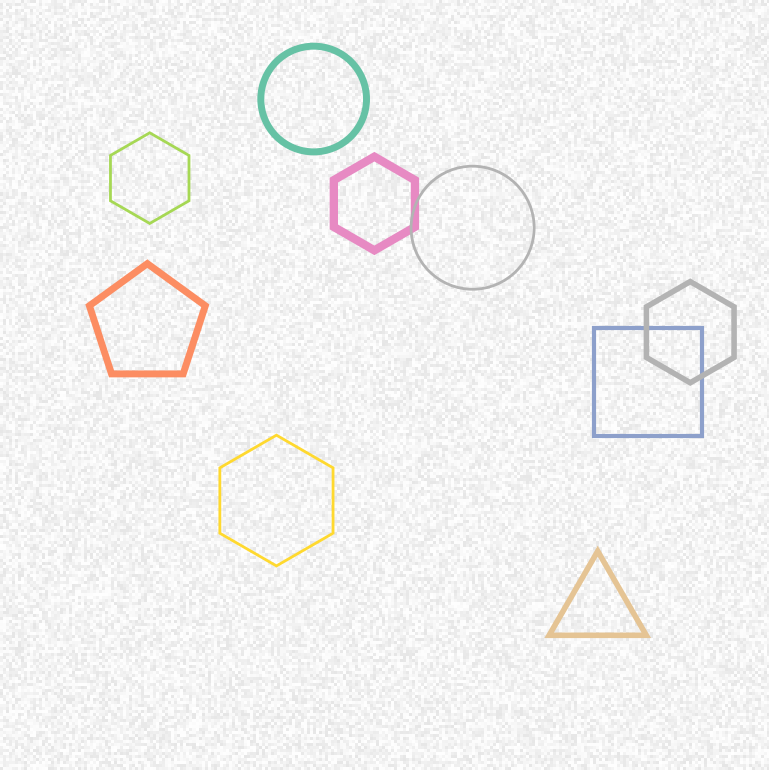[{"shape": "circle", "thickness": 2.5, "radius": 0.34, "center": [0.407, 0.871]}, {"shape": "pentagon", "thickness": 2.5, "radius": 0.4, "center": [0.191, 0.578]}, {"shape": "square", "thickness": 1.5, "radius": 0.35, "center": [0.842, 0.504]}, {"shape": "hexagon", "thickness": 3, "radius": 0.3, "center": [0.486, 0.736]}, {"shape": "hexagon", "thickness": 1, "radius": 0.29, "center": [0.194, 0.769]}, {"shape": "hexagon", "thickness": 1, "radius": 0.42, "center": [0.359, 0.35]}, {"shape": "triangle", "thickness": 2, "radius": 0.36, "center": [0.776, 0.211]}, {"shape": "circle", "thickness": 1, "radius": 0.4, "center": [0.614, 0.704]}, {"shape": "hexagon", "thickness": 2, "radius": 0.33, "center": [0.896, 0.569]}]